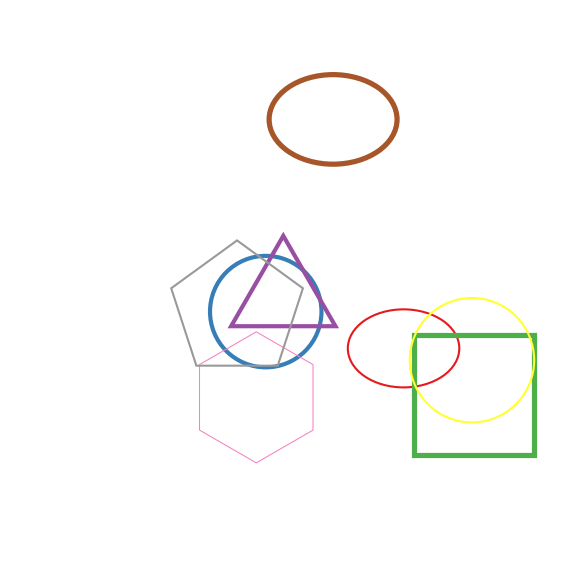[{"shape": "oval", "thickness": 1, "radius": 0.48, "center": [0.699, 0.396]}, {"shape": "circle", "thickness": 2, "radius": 0.48, "center": [0.46, 0.46]}, {"shape": "square", "thickness": 2.5, "radius": 0.52, "center": [0.821, 0.315]}, {"shape": "triangle", "thickness": 2, "radius": 0.52, "center": [0.491, 0.486]}, {"shape": "circle", "thickness": 1, "radius": 0.54, "center": [0.817, 0.375]}, {"shape": "oval", "thickness": 2.5, "radius": 0.55, "center": [0.577, 0.792]}, {"shape": "hexagon", "thickness": 0.5, "radius": 0.57, "center": [0.444, 0.311]}, {"shape": "pentagon", "thickness": 1, "radius": 0.6, "center": [0.41, 0.463]}]